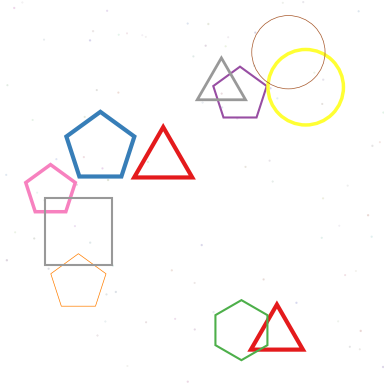[{"shape": "triangle", "thickness": 3, "radius": 0.44, "center": [0.424, 0.583]}, {"shape": "triangle", "thickness": 3, "radius": 0.39, "center": [0.719, 0.131]}, {"shape": "pentagon", "thickness": 3, "radius": 0.46, "center": [0.261, 0.617]}, {"shape": "hexagon", "thickness": 1.5, "radius": 0.39, "center": [0.627, 0.142]}, {"shape": "pentagon", "thickness": 1.5, "radius": 0.37, "center": [0.623, 0.754]}, {"shape": "pentagon", "thickness": 0.5, "radius": 0.38, "center": [0.204, 0.266]}, {"shape": "circle", "thickness": 2.5, "radius": 0.49, "center": [0.794, 0.773]}, {"shape": "circle", "thickness": 0.5, "radius": 0.48, "center": [0.749, 0.864]}, {"shape": "pentagon", "thickness": 2.5, "radius": 0.34, "center": [0.131, 0.505]}, {"shape": "square", "thickness": 1.5, "radius": 0.43, "center": [0.203, 0.398]}, {"shape": "triangle", "thickness": 2, "radius": 0.36, "center": [0.575, 0.777]}]